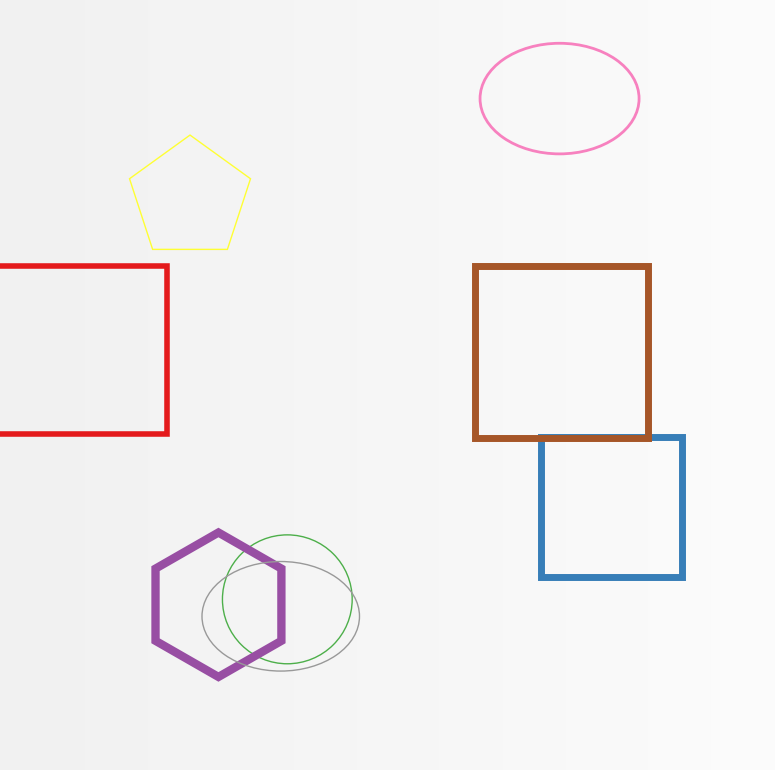[{"shape": "square", "thickness": 2, "radius": 0.55, "center": [0.106, 0.546]}, {"shape": "square", "thickness": 2.5, "radius": 0.45, "center": [0.789, 0.342]}, {"shape": "circle", "thickness": 0.5, "radius": 0.42, "center": [0.371, 0.222]}, {"shape": "hexagon", "thickness": 3, "radius": 0.47, "center": [0.282, 0.215]}, {"shape": "pentagon", "thickness": 0.5, "radius": 0.41, "center": [0.245, 0.743]}, {"shape": "square", "thickness": 2.5, "radius": 0.56, "center": [0.724, 0.542]}, {"shape": "oval", "thickness": 1, "radius": 0.51, "center": [0.722, 0.872]}, {"shape": "oval", "thickness": 0.5, "radius": 0.51, "center": [0.362, 0.2]}]